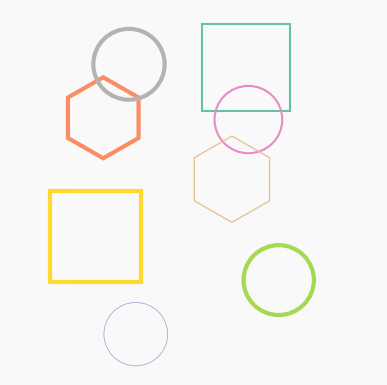[{"shape": "square", "thickness": 1.5, "radius": 0.57, "center": [0.635, 0.826]}, {"shape": "hexagon", "thickness": 3, "radius": 0.53, "center": [0.266, 0.694]}, {"shape": "circle", "thickness": 0.5, "radius": 0.41, "center": [0.35, 0.132]}, {"shape": "circle", "thickness": 1.5, "radius": 0.44, "center": [0.641, 0.689]}, {"shape": "circle", "thickness": 3, "radius": 0.45, "center": [0.719, 0.273]}, {"shape": "square", "thickness": 3, "radius": 0.59, "center": [0.247, 0.386]}, {"shape": "hexagon", "thickness": 1, "radius": 0.56, "center": [0.599, 0.534]}, {"shape": "circle", "thickness": 3, "radius": 0.46, "center": [0.333, 0.833]}]